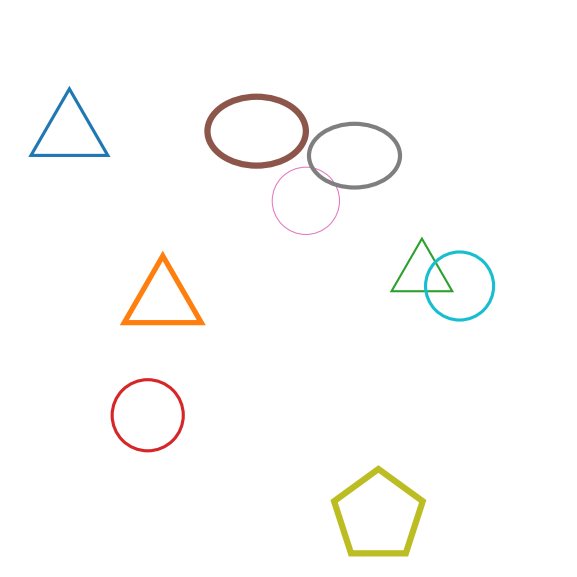[{"shape": "triangle", "thickness": 1.5, "radius": 0.38, "center": [0.12, 0.768]}, {"shape": "triangle", "thickness": 2.5, "radius": 0.39, "center": [0.282, 0.479]}, {"shape": "triangle", "thickness": 1, "radius": 0.3, "center": [0.731, 0.525]}, {"shape": "circle", "thickness": 1.5, "radius": 0.31, "center": [0.256, 0.28]}, {"shape": "oval", "thickness": 3, "radius": 0.43, "center": [0.444, 0.772]}, {"shape": "circle", "thickness": 0.5, "radius": 0.29, "center": [0.53, 0.651]}, {"shape": "oval", "thickness": 2, "radius": 0.39, "center": [0.614, 0.73]}, {"shape": "pentagon", "thickness": 3, "radius": 0.4, "center": [0.655, 0.106]}, {"shape": "circle", "thickness": 1.5, "radius": 0.29, "center": [0.796, 0.504]}]